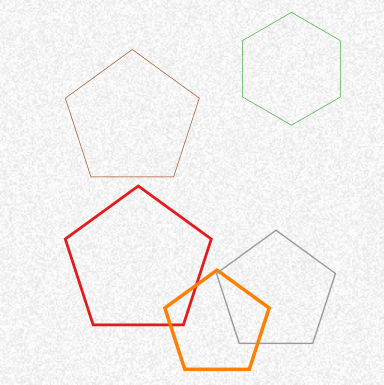[{"shape": "pentagon", "thickness": 2, "radius": 1.0, "center": [0.359, 0.318]}, {"shape": "hexagon", "thickness": 0.5, "radius": 0.73, "center": [0.757, 0.821]}, {"shape": "pentagon", "thickness": 2.5, "radius": 0.71, "center": [0.564, 0.156]}, {"shape": "pentagon", "thickness": 0.5, "radius": 0.91, "center": [0.344, 0.689]}, {"shape": "pentagon", "thickness": 1, "radius": 0.81, "center": [0.717, 0.24]}]